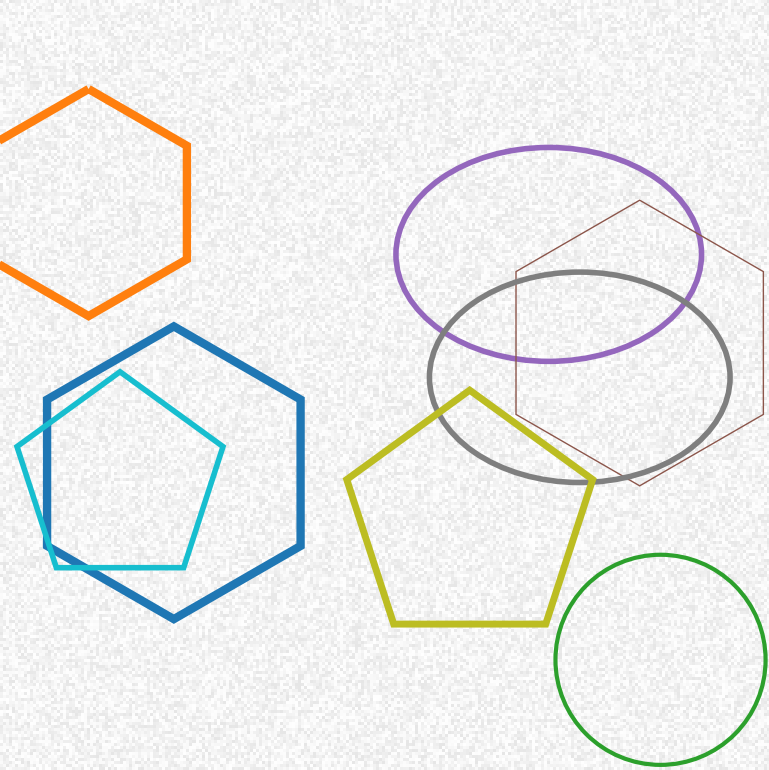[{"shape": "hexagon", "thickness": 3, "radius": 0.95, "center": [0.226, 0.386]}, {"shape": "hexagon", "thickness": 3, "radius": 0.74, "center": [0.115, 0.737]}, {"shape": "circle", "thickness": 1.5, "radius": 0.68, "center": [0.858, 0.143]}, {"shape": "oval", "thickness": 2, "radius": 0.99, "center": [0.713, 0.67]}, {"shape": "hexagon", "thickness": 0.5, "radius": 0.93, "center": [0.831, 0.555]}, {"shape": "oval", "thickness": 2, "radius": 0.98, "center": [0.753, 0.51]}, {"shape": "pentagon", "thickness": 2.5, "radius": 0.84, "center": [0.61, 0.325]}, {"shape": "pentagon", "thickness": 2, "radius": 0.7, "center": [0.156, 0.377]}]